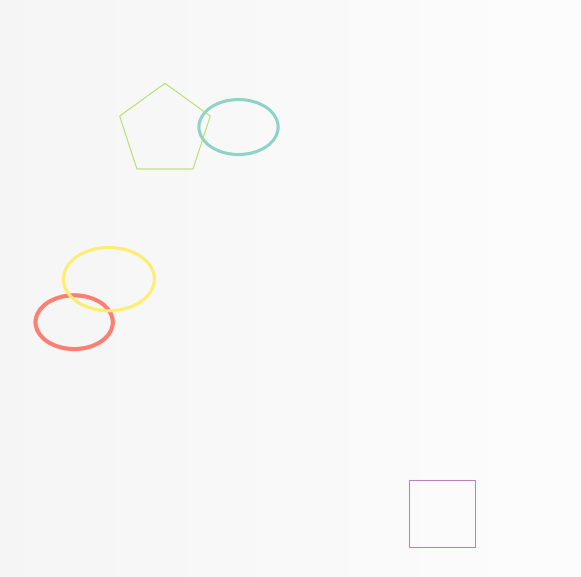[{"shape": "oval", "thickness": 1.5, "radius": 0.34, "center": [0.41, 0.779]}, {"shape": "oval", "thickness": 2, "radius": 0.33, "center": [0.128, 0.441]}, {"shape": "pentagon", "thickness": 0.5, "radius": 0.41, "center": [0.284, 0.773]}, {"shape": "square", "thickness": 0.5, "radius": 0.29, "center": [0.76, 0.11]}, {"shape": "oval", "thickness": 1.5, "radius": 0.39, "center": [0.187, 0.516]}]